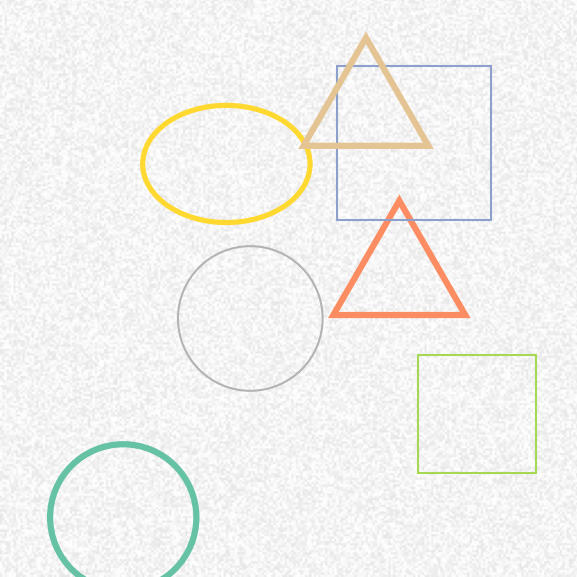[{"shape": "circle", "thickness": 3, "radius": 0.63, "center": [0.213, 0.103]}, {"shape": "triangle", "thickness": 3, "radius": 0.66, "center": [0.691, 0.52]}, {"shape": "square", "thickness": 1, "radius": 0.67, "center": [0.717, 0.751]}, {"shape": "square", "thickness": 1, "radius": 0.51, "center": [0.826, 0.282]}, {"shape": "oval", "thickness": 2.5, "radius": 0.72, "center": [0.392, 0.715]}, {"shape": "triangle", "thickness": 3, "radius": 0.62, "center": [0.634, 0.809]}, {"shape": "circle", "thickness": 1, "radius": 0.63, "center": [0.433, 0.448]}]